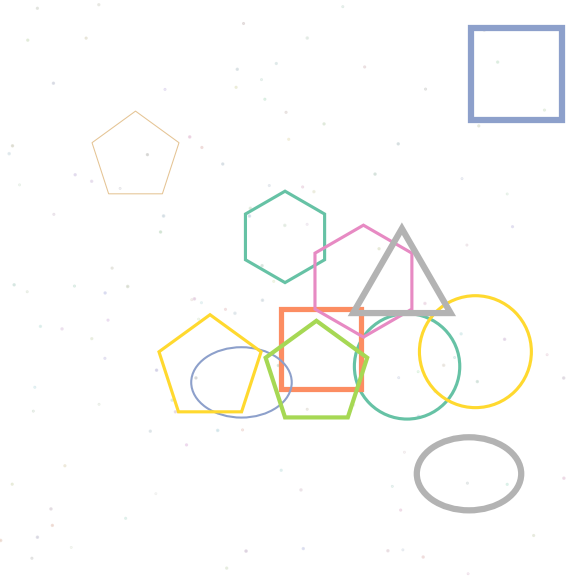[{"shape": "circle", "thickness": 1.5, "radius": 0.46, "center": [0.705, 0.365]}, {"shape": "hexagon", "thickness": 1.5, "radius": 0.4, "center": [0.494, 0.589]}, {"shape": "square", "thickness": 2.5, "radius": 0.35, "center": [0.556, 0.395]}, {"shape": "square", "thickness": 3, "radius": 0.4, "center": [0.894, 0.871]}, {"shape": "oval", "thickness": 1, "radius": 0.44, "center": [0.418, 0.337]}, {"shape": "hexagon", "thickness": 1.5, "radius": 0.48, "center": [0.629, 0.512]}, {"shape": "pentagon", "thickness": 2, "radius": 0.46, "center": [0.548, 0.351]}, {"shape": "pentagon", "thickness": 1.5, "radius": 0.46, "center": [0.364, 0.361]}, {"shape": "circle", "thickness": 1.5, "radius": 0.48, "center": [0.823, 0.39]}, {"shape": "pentagon", "thickness": 0.5, "radius": 0.4, "center": [0.235, 0.728]}, {"shape": "oval", "thickness": 3, "radius": 0.45, "center": [0.812, 0.179]}, {"shape": "triangle", "thickness": 3, "radius": 0.49, "center": [0.696, 0.506]}]